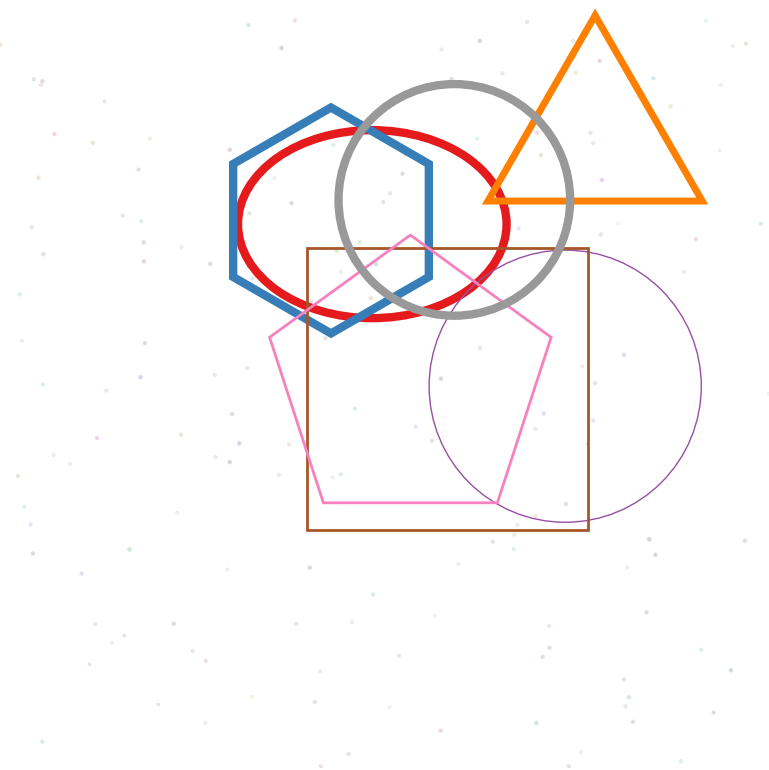[{"shape": "oval", "thickness": 3, "radius": 0.87, "center": [0.483, 0.709]}, {"shape": "hexagon", "thickness": 3, "radius": 0.73, "center": [0.43, 0.714]}, {"shape": "circle", "thickness": 0.5, "radius": 0.88, "center": [0.734, 0.498]}, {"shape": "triangle", "thickness": 2.5, "radius": 0.8, "center": [0.773, 0.819]}, {"shape": "square", "thickness": 1, "radius": 0.91, "center": [0.581, 0.495]}, {"shape": "pentagon", "thickness": 1, "radius": 0.96, "center": [0.533, 0.503]}, {"shape": "circle", "thickness": 3, "radius": 0.75, "center": [0.59, 0.74]}]